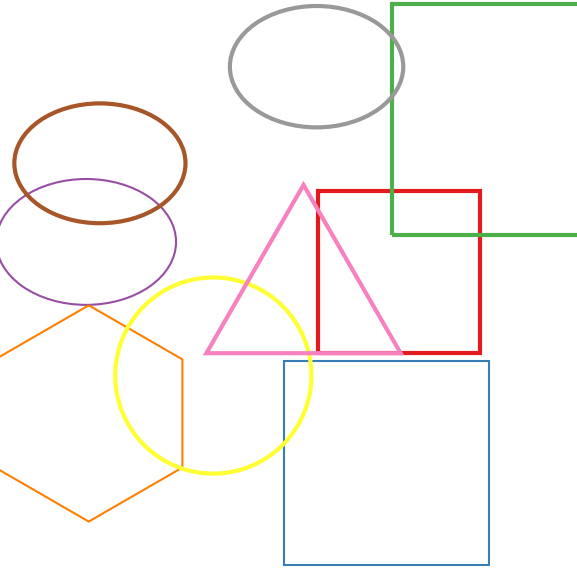[{"shape": "square", "thickness": 2, "radius": 0.7, "center": [0.691, 0.529]}, {"shape": "square", "thickness": 1, "radius": 0.89, "center": [0.67, 0.197]}, {"shape": "square", "thickness": 2, "radius": 1.0, "center": [0.879, 0.792]}, {"shape": "oval", "thickness": 1, "radius": 0.78, "center": [0.149, 0.58]}, {"shape": "hexagon", "thickness": 1, "radius": 0.94, "center": [0.154, 0.283]}, {"shape": "circle", "thickness": 2, "radius": 0.85, "center": [0.369, 0.349]}, {"shape": "oval", "thickness": 2, "radius": 0.74, "center": [0.173, 0.716]}, {"shape": "triangle", "thickness": 2, "radius": 0.97, "center": [0.526, 0.485]}, {"shape": "oval", "thickness": 2, "radius": 0.75, "center": [0.548, 0.884]}]